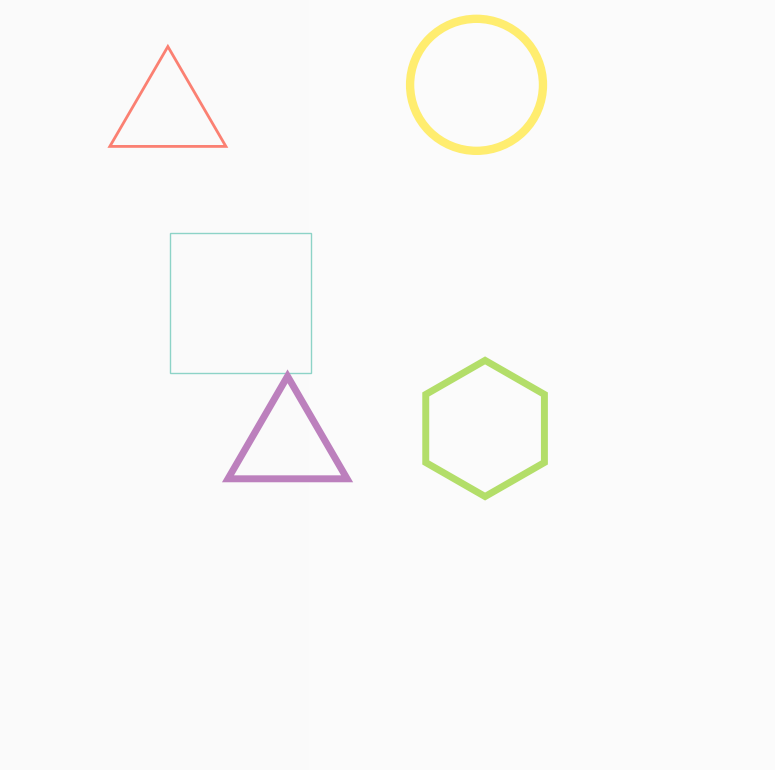[{"shape": "square", "thickness": 0.5, "radius": 0.45, "center": [0.31, 0.606]}, {"shape": "triangle", "thickness": 1, "radius": 0.43, "center": [0.217, 0.853]}, {"shape": "hexagon", "thickness": 2.5, "radius": 0.44, "center": [0.626, 0.444]}, {"shape": "triangle", "thickness": 2.5, "radius": 0.44, "center": [0.371, 0.423]}, {"shape": "circle", "thickness": 3, "radius": 0.43, "center": [0.615, 0.89]}]